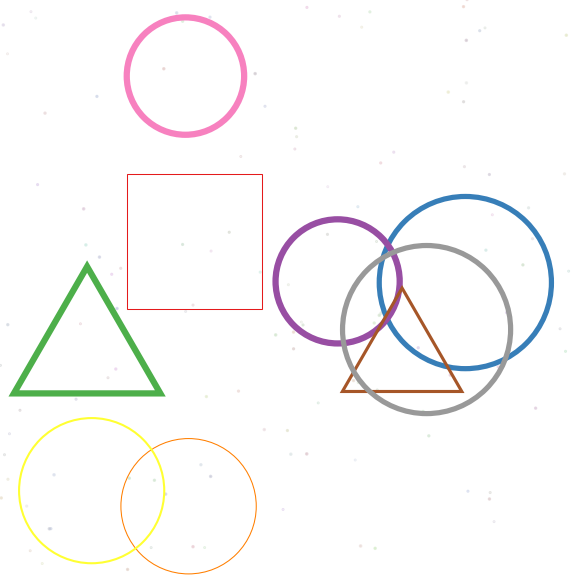[{"shape": "square", "thickness": 0.5, "radius": 0.58, "center": [0.337, 0.58]}, {"shape": "circle", "thickness": 2.5, "radius": 0.75, "center": [0.806, 0.51]}, {"shape": "triangle", "thickness": 3, "radius": 0.73, "center": [0.151, 0.391]}, {"shape": "circle", "thickness": 3, "radius": 0.54, "center": [0.585, 0.512]}, {"shape": "circle", "thickness": 0.5, "radius": 0.59, "center": [0.327, 0.123]}, {"shape": "circle", "thickness": 1, "radius": 0.63, "center": [0.159, 0.15]}, {"shape": "triangle", "thickness": 1.5, "radius": 0.6, "center": [0.696, 0.381]}, {"shape": "circle", "thickness": 3, "radius": 0.51, "center": [0.321, 0.867]}, {"shape": "circle", "thickness": 2.5, "radius": 0.73, "center": [0.739, 0.428]}]